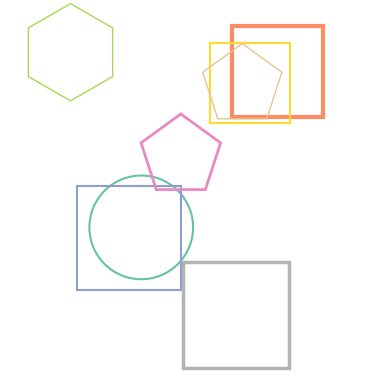[{"shape": "circle", "thickness": 1.5, "radius": 0.67, "center": [0.367, 0.409]}, {"shape": "square", "thickness": 3, "radius": 0.59, "center": [0.721, 0.814]}, {"shape": "square", "thickness": 1.5, "radius": 0.67, "center": [0.336, 0.382]}, {"shape": "pentagon", "thickness": 2, "radius": 0.54, "center": [0.47, 0.595]}, {"shape": "hexagon", "thickness": 1, "radius": 0.63, "center": [0.183, 0.864]}, {"shape": "square", "thickness": 1.5, "radius": 0.52, "center": [0.649, 0.785]}, {"shape": "pentagon", "thickness": 1, "radius": 0.54, "center": [0.629, 0.779]}, {"shape": "square", "thickness": 2.5, "radius": 0.69, "center": [0.614, 0.181]}]